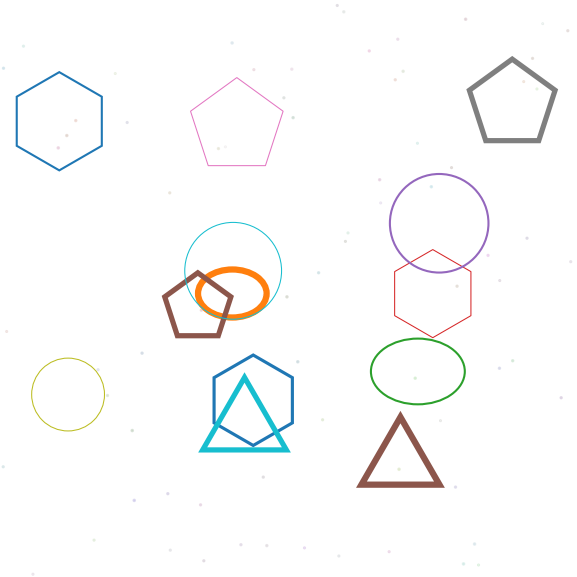[{"shape": "hexagon", "thickness": 1, "radius": 0.43, "center": [0.103, 0.789]}, {"shape": "hexagon", "thickness": 1.5, "radius": 0.39, "center": [0.438, 0.306]}, {"shape": "oval", "thickness": 3, "radius": 0.3, "center": [0.402, 0.491]}, {"shape": "oval", "thickness": 1, "radius": 0.41, "center": [0.724, 0.356]}, {"shape": "hexagon", "thickness": 0.5, "radius": 0.38, "center": [0.749, 0.491]}, {"shape": "circle", "thickness": 1, "radius": 0.43, "center": [0.76, 0.613]}, {"shape": "triangle", "thickness": 3, "radius": 0.39, "center": [0.693, 0.199]}, {"shape": "pentagon", "thickness": 2.5, "radius": 0.3, "center": [0.343, 0.467]}, {"shape": "pentagon", "thickness": 0.5, "radius": 0.42, "center": [0.41, 0.78]}, {"shape": "pentagon", "thickness": 2.5, "radius": 0.39, "center": [0.887, 0.819]}, {"shape": "circle", "thickness": 0.5, "radius": 0.32, "center": [0.118, 0.316]}, {"shape": "circle", "thickness": 0.5, "radius": 0.42, "center": [0.404, 0.53]}, {"shape": "triangle", "thickness": 2.5, "radius": 0.42, "center": [0.423, 0.262]}]